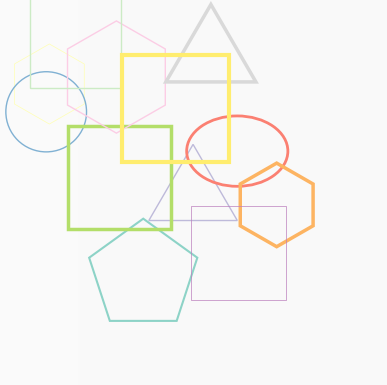[{"shape": "pentagon", "thickness": 1.5, "radius": 0.73, "center": [0.37, 0.285]}, {"shape": "hexagon", "thickness": 0.5, "radius": 0.52, "center": [0.127, 0.782]}, {"shape": "triangle", "thickness": 1, "radius": 0.66, "center": [0.498, 0.493]}, {"shape": "oval", "thickness": 2, "radius": 0.65, "center": [0.612, 0.607]}, {"shape": "circle", "thickness": 1, "radius": 0.52, "center": [0.119, 0.71]}, {"shape": "hexagon", "thickness": 2.5, "radius": 0.54, "center": [0.714, 0.468]}, {"shape": "square", "thickness": 2.5, "radius": 0.67, "center": [0.307, 0.539]}, {"shape": "hexagon", "thickness": 1, "radius": 0.73, "center": [0.3, 0.8]}, {"shape": "triangle", "thickness": 2.5, "radius": 0.67, "center": [0.544, 0.854]}, {"shape": "square", "thickness": 0.5, "radius": 0.61, "center": [0.615, 0.343]}, {"shape": "square", "thickness": 1, "radius": 0.59, "center": [0.196, 0.888]}, {"shape": "square", "thickness": 3, "radius": 0.69, "center": [0.452, 0.718]}]